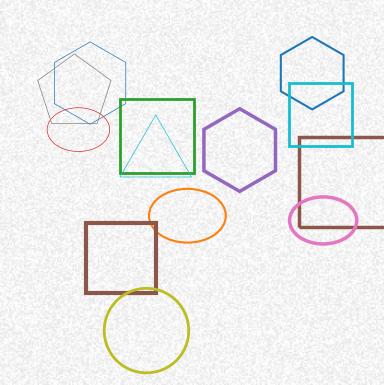[{"shape": "hexagon", "thickness": 1.5, "radius": 0.47, "center": [0.811, 0.81]}, {"shape": "hexagon", "thickness": 0.5, "radius": 0.53, "center": [0.234, 0.784]}, {"shape": "oval", "thickness": 1.5, "radius": 0.5, "center": [0.487, 0.44]}, {"shape": "square", "thickness": 2, "radius": 0.48, "center": [0.408, 0.647]}, {"shape": "oval", "thickness": 0.5, "radius": 0.41, "center": [0.204, 0.663]}, {"shape": "hexagon", "thickness": 2.5, "radius": 0.54, "center": [0.623, 0.61]}, {"shape": "square", "thickness": 2.5, "radius": 0.58, "center": [0.892, 0.527]}, {"shape": "square", "thickness": 3, "radius": 0.46, "center": [0.315, 0.331]}, {"shape": "oval", "thickness": 2.5, "radius": 0.44, "center": [0.839, 0.427]}, {"shape": "pentagon", "thickness": 0.5, "radius": 0.5, "center": [0.193, 0.76]}, {"shape": "circle", "thickness": 2, "radius": 0.55, "center": [0.38, 0.141]}, {"shape": "square", "thickness": 2, "radius": 0.41, "center": [0.832, 0.702]}, {"shape": "triangle", "thickness": 0.5, "radius": 0.54, "center": [0.405, 0.594]}]